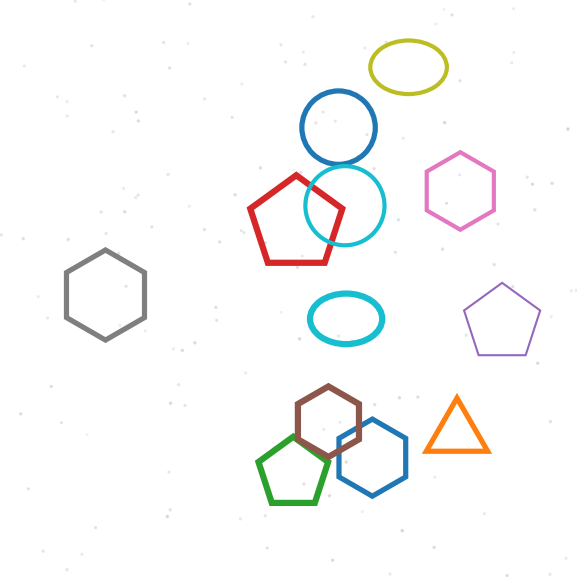[{"shape": "circle", "thickness": 2.5, "radius": 0.32, "center": [0.586, 0.778]}, {"shape": "hexagon", "thickness": 2.5, "radius": 0.33, "center": [0.645, 0.207]}, {"shape": "triangle", "thickness": 2.5, "radius": 0.31, "center": [0.791, 0.248]}, {"shape": "pentagon", "thickness": 3, "radius": 0.32, "center": [0.508, 0.18]}, {"shape": "pentagon", "thickness": 3, "radius": 0.42, "center": [0.513, 0.612]}, {"shape": "pentagon", "thickness": 1, "radius": 0.35, "center": [0.869, 0.44]}, {"shape": "hexagon", "thickness": 3, "radius": 0.31, "center": [0.569, 0.269]}, {"shape": "hexagon", "thickness": 2, "radius": 0.34, "center": [0.797, 0.668]}, {"shape": "hexagon", "thickness": 2.5, "radius": 0.39, "center": [0.183, 0.488]}, {"shape": "oval", "thickness": 2, "radius": 0.33, "center": [0.707, 0.883]}, {"shape": "oval", "thickness": 3, "radius": 0.31, "center": [0.599, 0.447]}, {"shape": "circle", "thickness": 2, "radius": 0.34, "center": [0.597, 0.643]}]